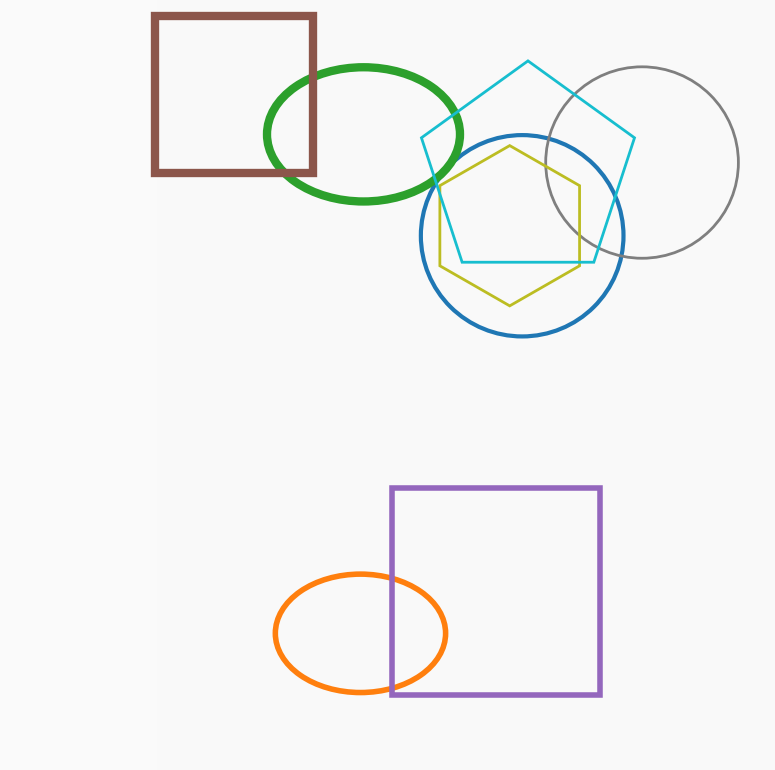[{"shape": "circle", "thickness": 1.5, "radius": 0.65, "center": [0.674, 0.694]}, {"shape": "oval", "thickness": 2, "radius": 0.55, "center": [0.465, 0.177]}, {"shape": "oval", "thickness": 3, "radius": 0.62, "center": [0.469, 0.826]}, {"shape": "square", "thickness": 2, "radius": 0.67, "center": [0.64, 0.232]}, {"shape": "square", "thickness": 3, "radius": 0.51, "center": [0.302, 0.877]}, {"shape": "circle", "thickness": 1, "radius": 0.62, "center": [0.828, 0.789]}, {"shape": "hexagon", "thickness": 1, "radius": 0.52, "center": [0.658, 0.707]}, {"shape": "pentagon", "thickness": 1, "radius": 0.72, "center": [0.681, 0.776]}]